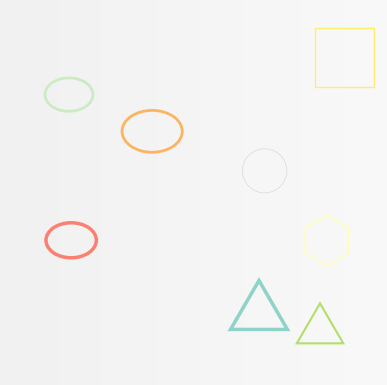[{"shape": "triangle", "thickness": 2.5, "radius": 0.42, "center": [0.668, 0.187]}, {"shape": "hexagon", "thickness": 1, "radius": 0.33, "center": [0.844, 0.375]}, {"shape": "oval", "thickness": 2.5, "radius": 0.32, "center": [0.184, 0.376]}, {"shape": "oval", "thickness": 2, "radius": 0.39, "center": [0.393, 0.659]}, {"shape": "triangle", "thickness": 1.5, "radius": 0.35, "center": [0.826, 0.143]}, {"shape": "circle", "thickness": 0.5, "radius": 0.29, "center": [0.683, 0.556]}, {"shape": "oval", "thickness": 2, "radius": 0.31, "center": [0.178, 0.754]}, {"shape": "square", "thickness": 1, "radius": 0.38, "center": [0.889, 0.851]}]